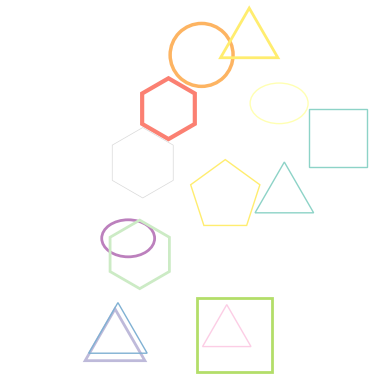[{"shape": "triangle", "thickness": 1, "radius": 0.44, "center": [0.739, 0.491]}, {"shape": "square", "thickness": 1, "radius": 0.38, "center": [0.877, 0.641]}, {"shape": "oval", "thickness": 1, "radius": 0.38, "center": [0.725, 0.732]}, {"shape": "triangle", "thickness": 2, "radius": 0.45, "center": [0.299, 0.108]}, {"shape": "hexagon", "thickness": 3, "radius": 0.39, "center": [0.438, 0.718]}, {"shape": "triangle", "thickness": 1, "radius": 0.44, "center": [0.306, 0.126]}, {"shape": "circle", "thickness": 2.5, "radius": 0.41, "center": [0.524, 0.857]}, {"shape": "square", "thickness": 2, "radius": 0.49, "center": [0.609, 0.13]}, {"shape": "triangle", "thickness": 1, "radius": 0.36, "center": [0.589, 0.136]}, {"shape": "hexagon", "thickness": 0.5, "radius": 0.46, "center": [0.371, 0.577]}, {"shape": "oval", "thickness": 2, "radius": 0.34, "center": [0.333, 0.381]}, {"shape": "hexagon", "thickness": 2, "radius": 0.44, "center": [0.363, 0.339]}, {"shape": "triangle", "thickness": 2, "radius": 0.43, "center": [0.647, 0.893]}, {"shape": "pentagon", "thickness": 1, "radius": 0.47, "center": [0.585, 0.491]}]